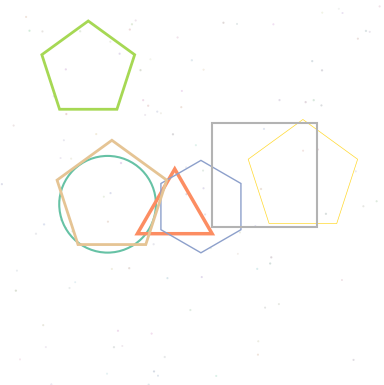[{"shape": "circle", "thickness": 1.5, "radius": 0.63, "center": [0.279, 0.469]}, {"shape": "triangle", "thickness": 2.5, "radius": 0.56, "center": [0.454, 0.449]}, {"shape": "hexagon", "thickness": 1, "radius": 0.6, "center": [0.522, 0.463]}, {"shape": "pentagon", "thickness": 2, "radius": 0.63, "center": [0.229, 0.819]}, {"shape": "pentagon", "thickness": 0.5, "radius": 0.75, "center": [0.787, 0.54]}, {"shape": "pentagon", "thickness": 2, "radius": 0.75, "center": [0.291, 0.486]}, {"shape": "square", "thickness": 1.5, "radius": 0.68, "center": [0.687, 0.545]}]